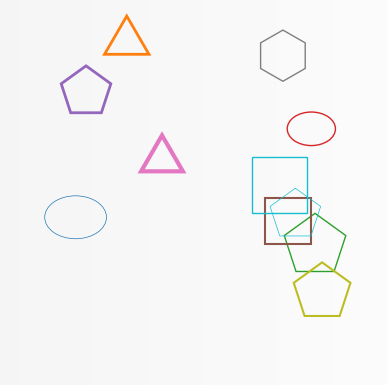[{"shape": "oval", "thickness": 0.5, "radius": 0.4, "center": [0.195, 0.436]}, {"shape": "triangle", "thickness": 2, "radius": 0.33, "center": [0.327, 0.892]}, {"shape": "pentagon", "thickness": 1, "radius": 0.42, "center": [0.813, 0.362]}, {"shape": "oval", "thickness": 1, "radius": 0.31, "center": [0.803, 0.665]}, {"shape": "pentagon", "thickness": 2, "radius": 0.34, "center": [0.222, 0.762]}, {"shape": "square", "thickness": 1.5, "radius": 0.3, "center": [0.744, 0.426]}, {"shape": "triangle", "thickness": 3, "radius": 0.31, "center": [0.418, 0.586]}, {"shape": "hexagon", "thickness": 1, "radius": 0.33, "center": [0.73, 0.855]}, {"shape": "pentagon", "thickness": 1.5, "radius": 0.38, "center": [0.831, 0.242]}, {"shape": "square", "thickness": 1, "radius": 0.36, "center": [0.722, 0.519]}, {"shape": "pentagon", "thickness": 0.5, "radius": 0.34, "center": [0.762, 0.443]}]